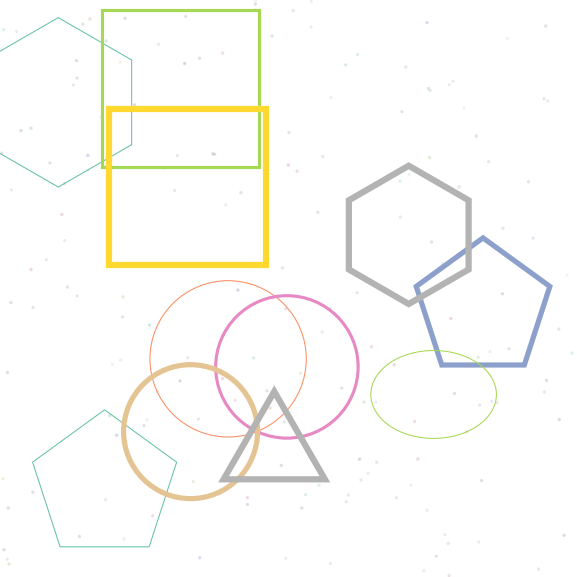[{"shape": "hexagon", "thickness": 0.5, "radius": 0.73, "center": [0.101, 0.822]}, {"shape": "pentagon", "thickness": 0.5, "radius": 0.66, "center": [0.181, 0.158]}, {"shape": "circle", "thickness": 0.5, "radius": 0.68, "center": [0.395, 0.378]}, {"shape": "pentagon", "thickness": 2.5, "radius": 0.61, "center": [0.836, 0.466]}, {"shape": "circle", "thickness": 1.5, "radius": 0.62, "center": [0.497, 0.364]}, {"shape": "oval", "thickness": 0.5, "radius": 0.54, "center": [0.751, 0.316]}, {"shape": "square", "thickness": 1.5, "radius": 0.68, "center": [0.313, 0.846]}, {"shape": "square", "thickness": 3, "radius": 0.68, "center": [0.325, 0.675]}, {"shape": "circle", "thickness": 2.5, "radius": 0.58, "center": [0.33, 0.252]}, {"shape": "hexagon", "thickness": 3, "radius": 0.6, "center": [0.708, 0.592]}, {"shape": "triangle", "thickness": 3, "radius": 0.51, "center": [0.475, 0.22]}]